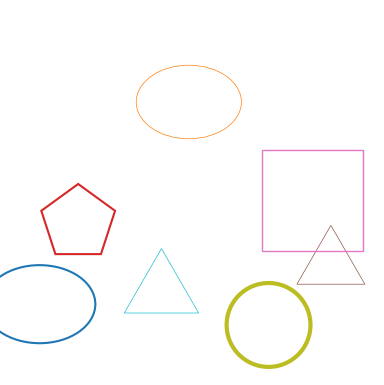[{"shape": "oval", "thickness": 1.5, "radius": 0.72, "center": [0.103, 0.21]}, {"shape": "oval", "thickness": 0.5, "radius": 0.68, "center": [0.49, 0.735]}, {"shape": "pentagon", "thickness": 1.5, "radius": 0.5, "center": [0.203, 0.421]}, {"shape": "triangle", "thickness": 0.5, "radius": 0.51, "center": [0.859, 0.313]}, {"shape": "square", "thickness": 1, "radius": 0.65, "center": [0.811, 0.479]}, {"shape": "circle", "thickness": 3, "radius": 0.54, "center": [0.698, 0.156]}, {"shape": "triangle", "thickness": 0.5, "radius": 0.56, "center": [0.419, 0.243]}]